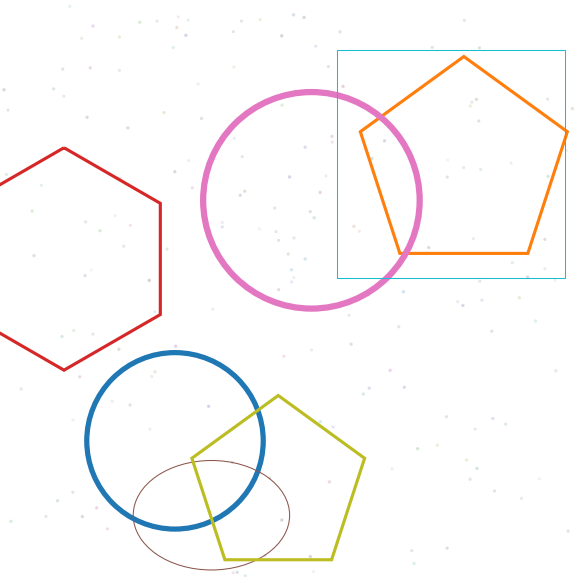[{"shape": "circle", "thickness": 2.5, "radius": 0.76, "center": [0.303, 0.236]}, {"shape": "pentagon", "thickness": 1.5, "radius": 0.94, "center": [0.803, 0.713]}, {"shape": "hexagon", "thickness": 1.5, "radius": 0.96, "center": [0.111, 0.551]}, {"shape": "oval", "thickness": 0.5, "radius": 0.68, "center": [0.366, 0.107]}, {"shape": "circle", "thickness": 3, "radius": 0.94, "center": [0.539, 0.652]}, {"shape": "pentagon", "thickness": 1.5, "radius": 0.79, "center": [0.482, 0.157]}, {"shape": "square", "thickness": 0.5, "radius": 0.99, "center": [0.782, 0.715]}]